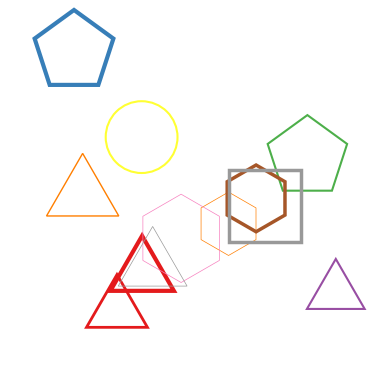[{"shape": "triangle", "thickness": 2, "radius": 0.46, "center": [0.304, 0.195]}, {"shape": "triangle", "thickness": 3, "radius": 0.48, "center": [0.369, 0.292]}, {"shape": "pentagon", "thickness": 3, "radius": 0.54, "center": [0.192, 0.867]}, {"shape": "pentagon", "thickness": 1.5, "radius": 0.54, "center": [0.798, 0.593]}, {"shape": "triangle", "thickness": 1.5, "radius": 0.43, "center": [0.872, 0.241]}, {"shape": "triangle", "thickness": 1, "radius": 0.54, "center": [0.215, 0.493]}, {"shape": "hexagon", "thickness": 0.5, "radius": 0.41, "center": [0.594, 0.419]}, {"shape": "circle", "thickness": 1.5, "radius": 0.47, "center": [0.368, 0.644]}, {"shape": "hexagon", "thickness": 2.5, "radius": 0.43, "center": [0.665, 0.485]}, {"shape": "hexagon", "thickness": 0.5, "radius": 0.57, "center": [0.47, 0.381]}, {"shape": "square", "thickness": 2.5, "radius": 0.47, "center": [0.688, 0.464]}, {"shape": "triangle", "thickness": 0.5, "radius": 0.52, "center": [0.396, 0.309]}]